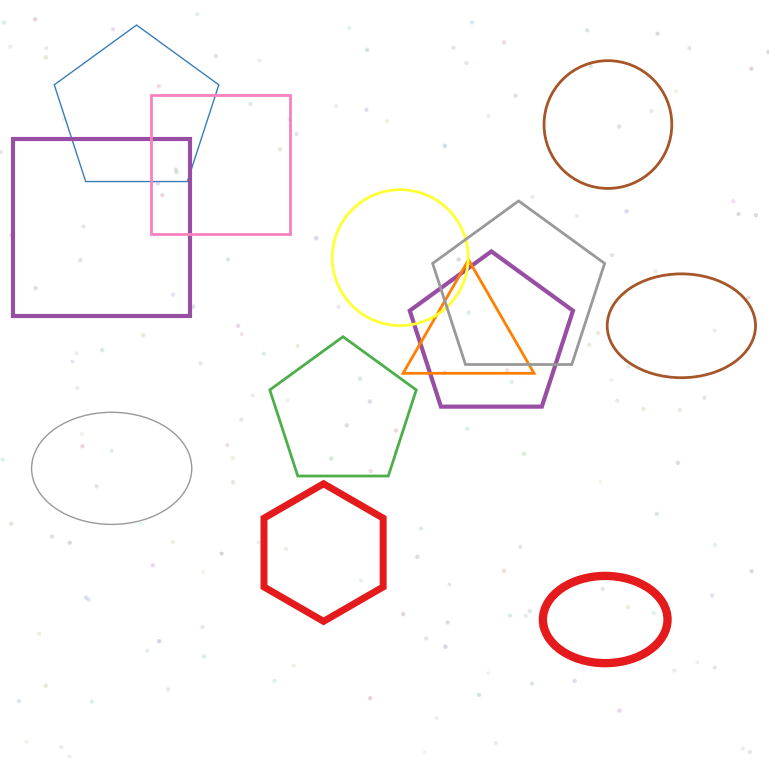[{"shape": "hexagon", "thickness": 2.5, "radius": 0.45, "center": [0.42, 0.282]}, {"shape": "oval", "thickness": 3, "radius": 0.4, "center": [0.786, 0.195]}, {"shape": "pentagon", "thickness": 0.5, "radius": 0.56, "center": [0.177, 0.855]}, {"shape": "pentagon", "thickness": 1, "radius": 0.5, "center": [0.445, 0.463]}, {"shape": "square", "thickness": 1.5, "radius": 0.57, "center": [0.132, 0.705]}, {"shape": "pentagon", "thickness": 1.5, "radius": 0.56, "center": [0.638, 0.562]}, {"shape": "triangle", "thickness": 1, "radius": 0.49, "center": [0.609, 0.564]}, {"shape": "circle", "thickness": 1, "radius": 0.44, "center": [0.52, 0.665]}, {"shape": "oval", "thickness": 1, "radius": 0.48, "center": [0.885, 0.577]}, {"shape": "circle", "thickness": 1, "radius": 0.41, "center": [0.79, 0.838]}, {"shape": "square", "thickness": 1, "radius": 0.45, "center": [0.286, 0.786]}, {"shape": "oval", "thickness": 0.5, "radius": 0.52, "center": [0.145, 0.392]}, {"shape": "pentagon", "thickness": 1, "radius": 0.59, "center": [0.674, 0.622]}]